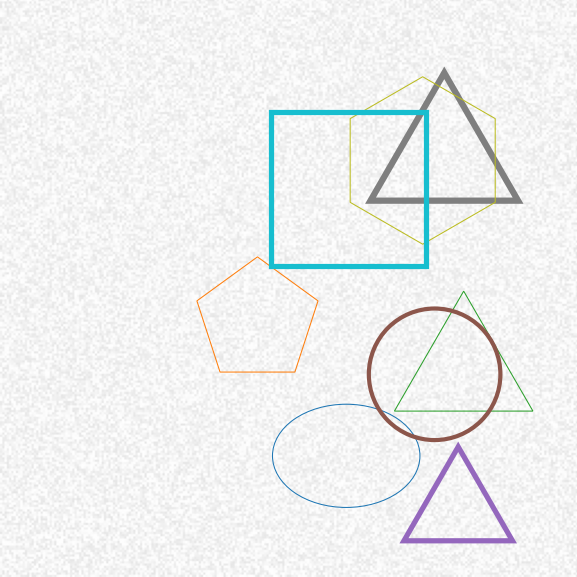[{"shape": "oval", "thickness": 0.5, "radius": 0.64, "center": [0.599, 0.21]}, {"shape": "pentagon", "thickness": 0.5, "radius": 0.55, "center": [0.446, 0.444]}, {"shape": "triangle", "thickness": 0.5, "radius": 0.69, "center": [0.803, 0.357]}, {"shape": "triangle", "thickness": 2.5, "radius": 0.54, "center": [0.793, 0.117]}, {"shape": "circle", "thickness": 2, "radius": 0.57, "center": [0.753, 0.351]}, {"shape": "triangle", "thickness": 3, "radius": 0.74, "center": [0.769, 0.725]}, {"shape": "hexagon", "thickness": 0.5, "radius": 0.72, "center": [0.732, 0.721]}, {"shape": "square", "thickness": 2.5, "radius": 0.67, "center": [0.604, 0.672]}]